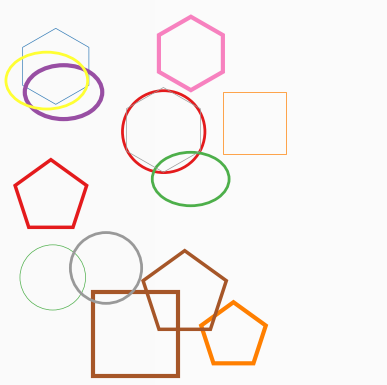[{"shape": "circle", "thickness": 2, "radius": 0.53, "center": [0.422, 0.658]}, {"shape": "pentagon", "thickness": 2.5, "radius": 0.49, "center": [0.131, 0.488]}, {"shape": "hexagon", "thickness": 0.5, "radius": 0.49, "center": [0.144, 0.828]}, {"shape": "circle", "thickness": 0.5, "radius": 0.42, "center": [0.136, 0.279]}, {"shape": "oval", "thickness": 2, "radius": 0.5, "center": [0.492, 0.535]}, {"shape": "oval", "thickness": 3, "radius": 0.5, "center": [0.164, 0.761]}, {"shape": "square", "thickness": 0.5, "radius": 0.4, "center": [0.658, 0.68]}, {"shape": "pentagon", "thickness": 3, "radius": 0.44, "center": [0.602, 0.127]}, {"shape": "oval", "thickness": 2, "radius": 0.53, "center": [0.121, 0.791]}, {"shape": "pentagon", "thickness": 2.5, "radius": 0.56, "center": [0.477, 0.236]}, {"shape": "square", "thickness": 3, "radius": 0.55, "center": [0.35, 0.133]}, {"shape": "hexagon", "thickness": 3, "radius": 0.48, "center": [0.493, 0.861]}, {"shape": "circle", "thickness": 2, "radius": 0.46, "center": [0.274, 0.304]}, {"shape": "hexagon", "thickness": 0.5, "radius": 0.55, "center": [0.422, 0.663]}]